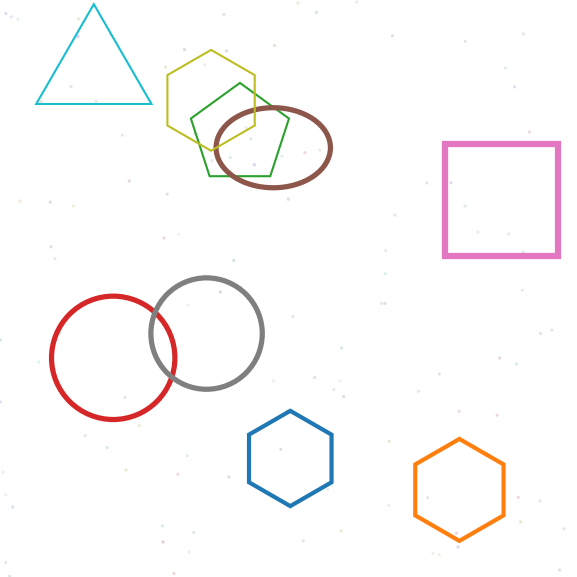[{"shape": "hexagon", "thickness": 2, "radius": 0.41, "center": [0.503, 0.205]}, {"shape": "hexagon", "thickness": 2, "radius": 0.44, "center": [0.796, 0.151]}, {"shape": "pentagon", "thickness": 1, "radius": 0.45, "center": [0.415, 0.766]}, {"shape": "circle", "thickness": 2.5, "radius": 0.53, "center": [0.196, 0.38]}, {"shape": "oval", "thickness": 2.5, "radius": 0.5, "center": [0.473, 0.743]}, {"shape": "square", "thickness": 3, "radius": 0.49, "center": [0.869, 0.653]}, {"shape": "circle", "thickness": 2.5, "radius": 0.48, "center": [0.358, 0.422]}, {"shape": "hexagon", "thickness": 1, "radius": 0.44, "center": [0.365, 0.825]}, {"shape": "triangle", "thickness": 1, "radius": 0.58, "center": [0.162, 0.877]}]